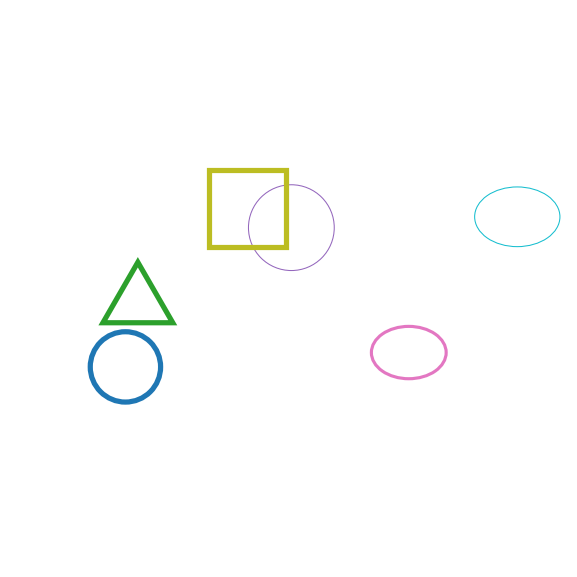[{"shape": "circle", "thickness": 2.5, "radius": 0.3, "center": [0.217, 0.364]}, {"shape": "triangle", "thickness": 2.5, "radius": 0.35, "center": [0.239, 0.475]}, {"shape": "circle", "thickness": 0.5, "radius": 0.37, "center": [0.505, 0.605]}, {"shape": "oval", "thickness": 1.5, "radius": 0.32, "center": [0.708, 0.389]}, {"shape": "square", "thickness": 2.5, "radius": 0.34, "center": [0.428, 0.638]}, {"shape": "oval", "thickness": 0.5, "radius": 0.37, "center": [0.896, 0.624]}]